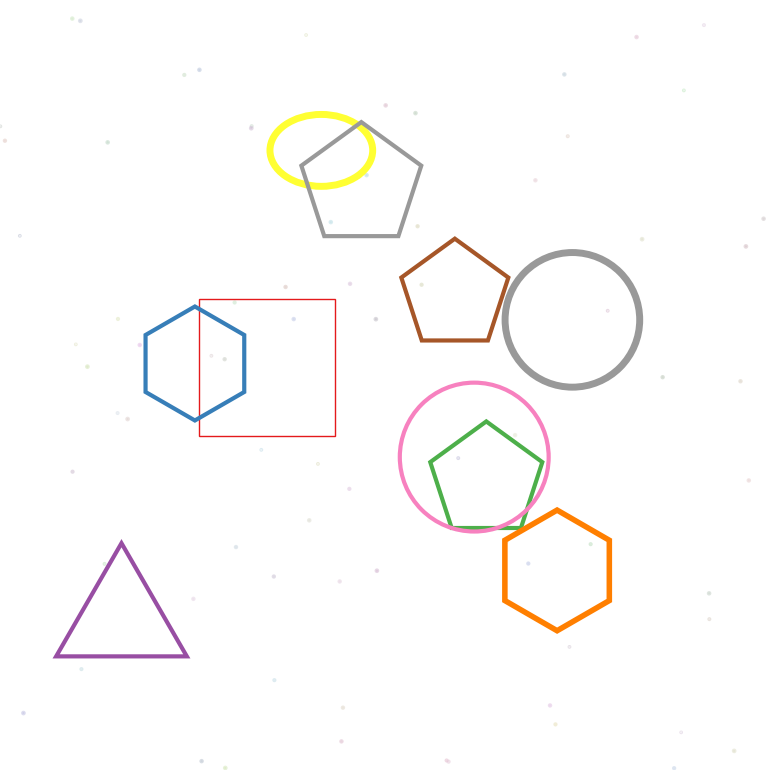[{"shape": "square", "thickness": 0.5, "radius": 0.44, "center": [0.347, 0.523]}, {"shape": "hexagon", "thickness": 1.5, "radius": 0.37, "center": [0.253, 0.528]}, {"shape": "pentagon", "thickness": 1.5, "radius": 0.38, "center": [0.632, 0.376]}, {"shape": "triangle", "thickness": 1.5, "radius": 0.49, "center": [0.158, 0.197]}, {"shape": "hexagon", "thickness": 2, "radius": 0.39, "center": [0.724, 0.259]}, {"shape": "oval", "thickness": 2.5, "radius": 0.33, "center": [0.417, 0.805]}, {"shape": "pentagon", "thickness": 1.5, "radius": 0.37, "center": [0.591, 0.617]}, {"shape": "circle", "thickness": 1.5, "radius": 0.48, "center": [0.616, 0.406]}, {"shape": "circle", "thickness": 2.5, "radius": 0.44, "center": [0.743, 0.585]}, {"shape": "pentagon", "thickness": 1.5, "radius": 0.41, "center": [0.469, 0.76]}]